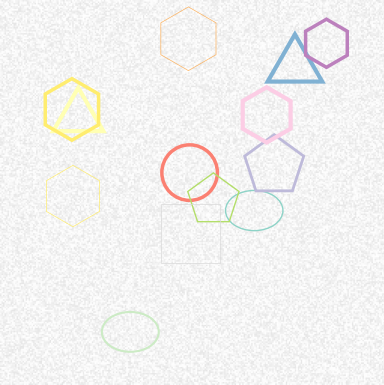[{"shape": "oval", "thickness": 1, "radius": 0.37, "center": [0.66, 0.453]}, {"shape": "triangle", "thickness": 3, "radius": 0.38, "center": [0.203, 0.697]}, {"shape": "pentagon", "thickness": 2, "radius": 0.4, "center": [0.712, 0.57]}, {"shape": "circle", "thickness": 2.5, "radius": 0.36, "center": [0.493, 0.552]}, {"shape": "triangle", "thickness": 3, "radius": 0.41, "center": [0.766, 0.829]}, {"shape": "hexagon", "thickness": 0.5, "radius": 0.41, "center": [0.489, 0.899]}, {"shape": "pentagon", "thickness": 1, "radius": 0.35, "center": [0.554, 0.481]}, {"shape": "hexagon", "thickness": 3, "radius": 0.36, "center": [0.693, 0.702]}, {"shape": "square", "thickness": 0.5, "radius": 0.39, "center": [0.495, 0.394]}, {"shape": "hexagon", "thickness": 2.5, "radius": 0.31, "center": [0.848, 0.888]}, {"shape": "oval", "thickness": 1.5, "radius": 0.37, "center": [0.338, 0.138]}, {"shape": "hexagon", "thickness": 2.5, "radius": 0.4, "center": [0.187, 0.716]}, {"shape": "hexagon", "thickness": 0.5, "radius": 0.4, "center": [0.19, 0.491]}]